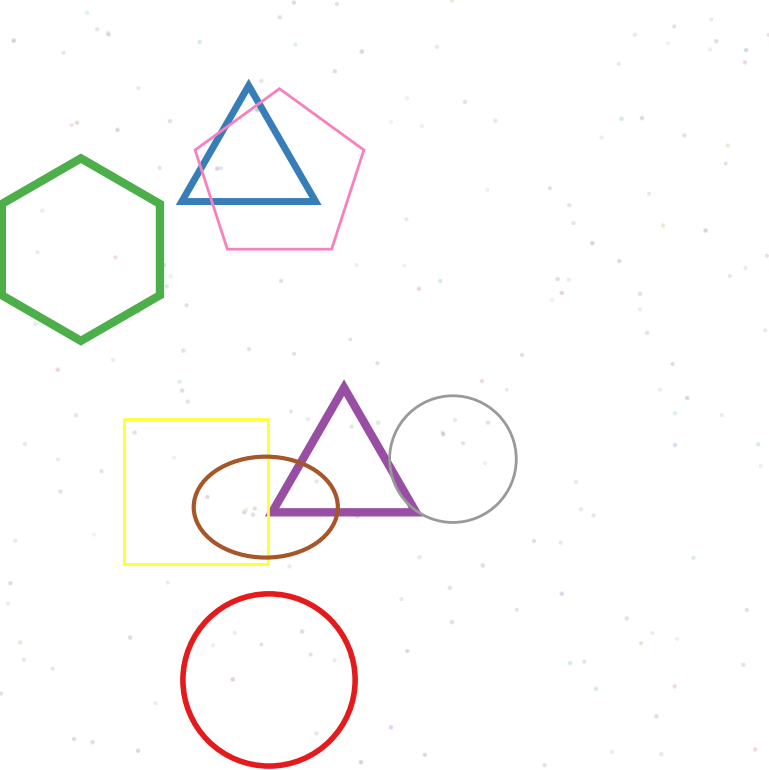[{"shape": "circle", "thickness": 2, "radius": 0.56, "center": [0.349, 0.117]}, {"shape": "triangle", "thickness": 2.5, "radius": 0.5, "center": [0.323, 0.788]}, {"shape": "hexagon", "thickness": 3, "radius": 0.59, "center": [0.105, 0.676]}, {"shape": "triangle", "thickness": 3, "radius": 0.54, "center": [0.447, 0.389]}, {"shape": "square", "thickness": 1, "radius": 0.47, "center": [0.254, 0.362]}, {"shape": "oval", "thickness": 1.5, "radius": 0.47, "center": [0.345, 0.341]}, {"shape": "pentagon", "thickness": 1, "radius": 0.58, "center": [0.363, 0.77]}, {"shape": "circle", "thickness": 1, "radius": 0.41, "center": [0.588, 0.404]}]